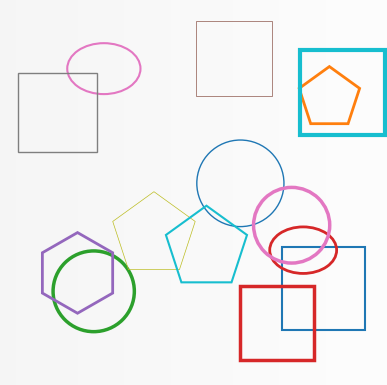[{"shape": "circle", "thickness": 1, "radius": 0.56, "center": [0.62, 0.524]}, {"shape": "square", "thickness": 1.5, "radius": 0.54, "center": [0.835, 0.25]}, {"shape": "pentagon", "thickness": 2, "radius": 0.41, "center": [0.85, 0.745]}, {"shape": "circle", "thickness": 2.5, "radius": 0.52, "center": [0.242, 0.243]}, {"shape": "oval", "thickness": 2, "radius": 0.43, "center": [0.782, 0.35]}, {"shape": "square", "thickness": 2.5, "radius": 0.48, "center": [0.715, 0.162]}, {"shape": "hexagon", "thickness": 2, "radius": 0.52, "center": [0.2, 0.291]}, {"shape": "square", "thickness": 0.5, "radius": 0.49, "center": [0.604, 0.848]}, {"shape": "circle", "thickness": 2.5, "radius": 0.49, "center": [0.753, 0.415]}, {"shape": "oval", "thickness": 1.5, "radius": 0.47, "center": [0.268, 0.822]}, {"shape": "square", "thickness": 1, "radius": 0.51, "center": [0.147, 0.708]}, {"shape": "pentagon", "thickness": 0.5, "radius": 0.56, "center": [0.397, 0.39]}, {"shape": "pentagon", "thickness": 1.5, "radius": 0.55, "center": [0.533, 0.356]}, {"shape": "square", "thickness": 3, "radius": 0.55, "center": [0.884, 0.761]}]